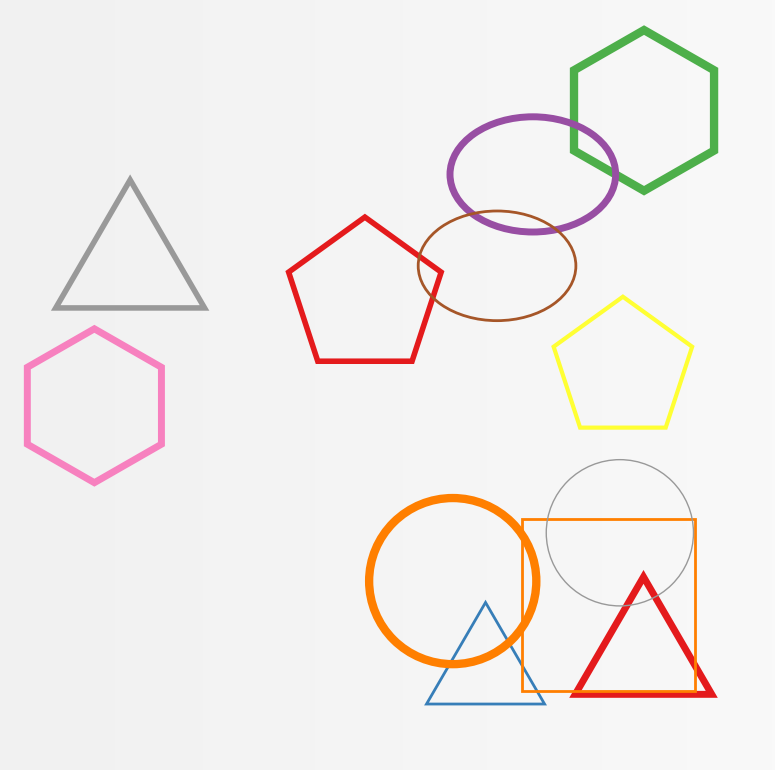[{"shape": "pentagon", "thickness": 2, "radius": 0.52, "center": [0.471, 0.615]}, {"shape": "triangle", "thickness": 2.5, "radius": 0.51, "center": [0.83, 0.149]}, {"shape": "triangle", "thickness": 1, "radius": 0.44, "center": [0.626, 0.13]}, {"shape": "hexagon", "thickness": 3, "radius": 0.52, "center": [0.831, 0.857]}, {"shape": "oval", "thickness": 2.5, "radius": 0.53, "center": [0.688, 0.774]}, {"shape": "circle", "thickness": 3, "radius": 0.54, "center": [0.584, 0.245]}, {"shape": "square", "thickness": 1, "radius": 0.56, "center": [0.786, 0.215]}, {"shape": "pentagon", "thickness": 1.5, "radius": 0.47, "center": [0.804, 0.521]}, {"shape": "oval", "thickness": 1, "radius": 0.51, "center": [0.641, 0.655]}, {"shape": "hexagon", "thickness": 2.5, "radius": 0.5, "center": [0.122, 0.473]}, {"shape": "circle", "thickness": 0.5, "radius": 0.47, "center": [0.8, 0.308]}, {"shape": "triangle", "thickness": 2, "radius": 0.55, "center": [0.168, 0.655]}]